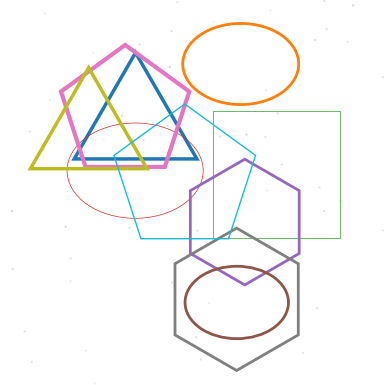[{"shape": "triangle", "thickness": 2.5, "radius": 0.92, "center": [0.352, 0.679]}, {"shape": "oval", "thickness": 2, "radius": 0.75, "center": [0.625, 0.834]}, {"shape": "square", "thickness": 0.5, "radius": 0.82, "center": [0.718, 0.547]}, {"shape": "oval", "thickness": 0.5, "radius": 0.88, "center": [0.351, 0.557]}, {"shape": "hexagon", "thickness": 2, "radius": 0.82, "center": [0.636, 0.423]}, {"shape": "oval", "thickness": 2, "radius": 0.67, "center": [0.615, 0.214]}, {"shape": "pentagon", "thickness": 3, "radius": 0.88, "center": [0.325, 0.708]}, {"shape": "hexagon", "thickness": 2, "radius": 0.92, "center": [0.615, 0.223]}, {"shape": "triangle", "thickness": 2.5, "radius": 0.87, "center": [0.23, 0.649]}, {"shape": "pentagon", "thickness": 1, "radius": 0.97, "center": [0.48, 0.536]}]